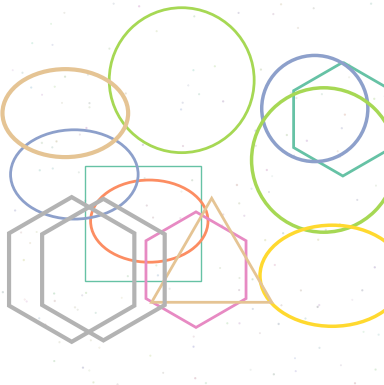[{"shape": "square", "thickness": 1, "radius": 0.75, "center": [0.371, 0.42]}, {"shape": "hexagon", "thickness": 2, "radius": 0.74, "center": [0.891, 0.691]}, {"shape": "oval", "thickness": 2, "radius": 0.76, "center": [0.388, 0.426]}, {"shape": "circle", "thickness": 2.5, "radius": 0.69, "center": [0.818, 0.718]}, {"shape": "oval", "thickness": 2, "radius": 0.83, "center": [0.193, 0.547]}, {"shape": "hexagon", "thickness": 2, "radius": 0.75, "center": [0.509, 0.3]}, {"shape": "circle", "thickness": 2.5, "radius": 0.94, "center": [0.841, 0.584]}, {"shape": "circle", "thickness": 2, "radius": 0.94, "center": [0.472, 0.792]}, {"shape": "oval", "thickness": 2.5, "radius": 0.94, "center": [0.863, 0.284]}, {"shape": "oval", "thickness": 3, "radius": 0.82, "center": [0.17, 0.706]}, {"shape": "triangle", "thickness": 2, "radius": 0.9, "center": [0.55, 0.305]}, {"shape": "hexagon", "thickness": 3, "radius": 0.92, "center": [0.269, 0.3]}, {"shape": "hexagon", "thickness": 3, "radius": 0.94, "center": [0.186, 0.3]}]